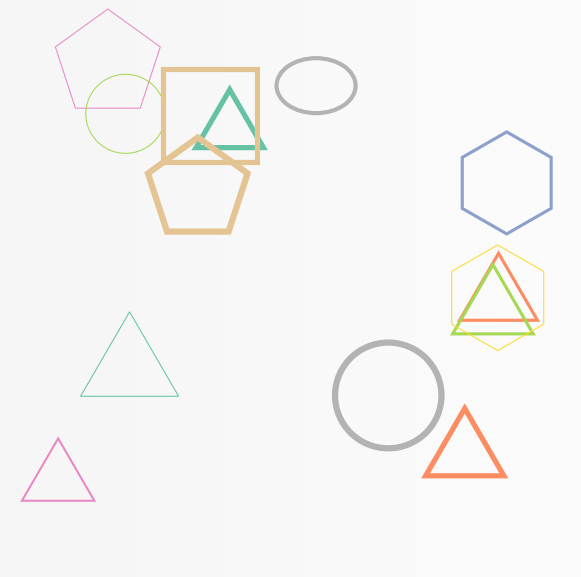[{"shape": "triangle", "thickness": 0.5, "radius": 0.49, "center": [0.223, 0.362]}, {"shape": "triangle", "thickness": 2.5, "radius": 0.33, "center": [0.395, 0.777]}, {"shape": "triangle", "thickness": 2.5, "radius": 0.39, "center": [0.8, 0.214]}, {"shape": "triangle", "thickness": 1.5, "radius": 0.39, "center": [0.858, 0.483]}, {"shape": "hexagon", "thickness": 1.5, "radius": 0.44, "center": [0.872, 0.682]}, {"shape": "triangle", "thickness": 1, "radius": 0.36, "center": [0.1, 0.168]}, {"shape": "pentagon", "thickness": 0.5, "radius": 0.47, "center": [0.186, 0.889]}, {"shape": "triangle", "thickness": 1.5, "radius": 0.4, "center": [0.848, 0.461]}, {"shape": "circle", "thickness": 0.5, "radius": 0.34, "center": [0.216, 0.802]}, {"shape": "hexagon", "thickness": 0.5, "radius": 0.46, "center": [0.856, 0.484]}, {"shape": "pentagon", "thickness": 3, "radius": 0.45, "center": [0.34, 0.671]}, {"shape": "square", "thickness": 2.5, "radius": 0.4, "center": [0.362, 0.799]}, {"shape": "circle", "thickness": 3, "radius": 0.46, "center": [0.668, 0.314]}, {"shape": "oval", "thickness": 2, "radius": 0.34, "center": [0.544, 0.851]}]